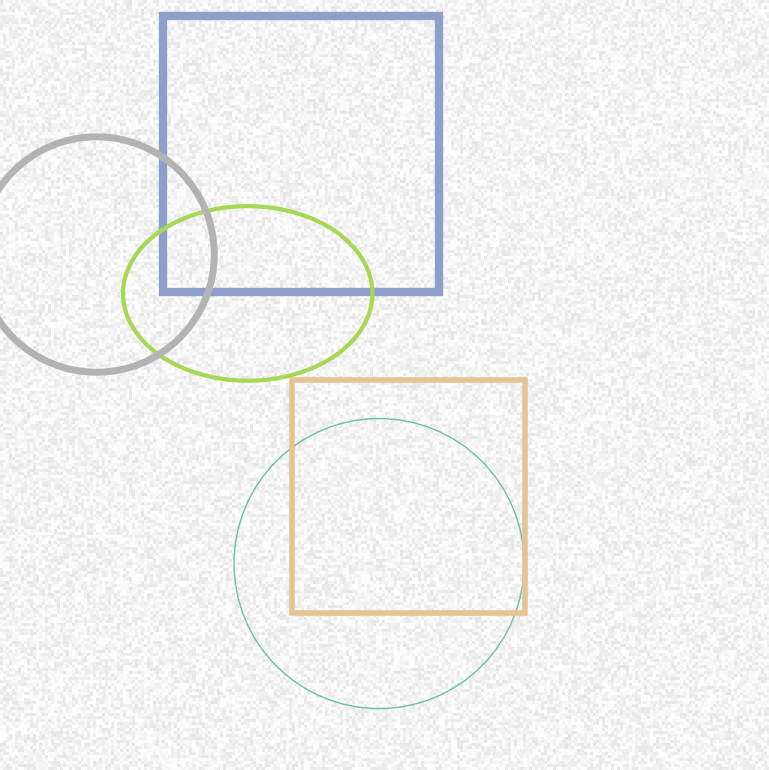[{"shape": "circle", "thickness": 0.5, "radius": 0.94, "center": [0.492, 0.268]}, {"shape": "square", "thickness": 3, "radius": 0.9, "center": [0.391, 0.8]}, {"shape": "oval", "thickness": 1.5, "radius": 0.81, "center": [0.322, 0.619]}, {"shape": "square", "thickness": 2, "radius": 0.76, "center": [0.531, 0.355]}, {"shape": "circle", "thickness": 2.5, "radius": 0.76, "center": [0.125, 0.669]}]